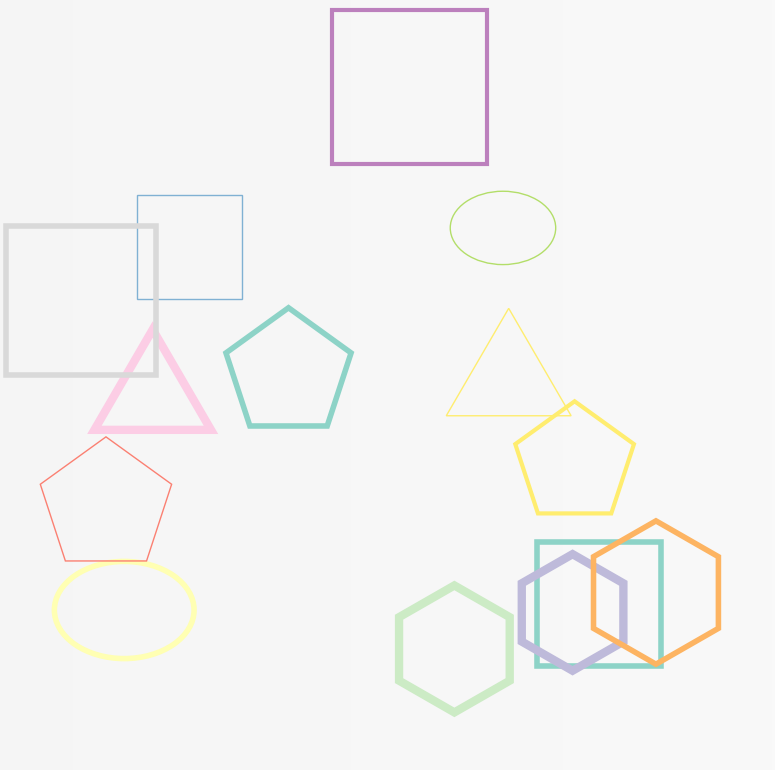[{"shape": "pentagon", "thickness": 2, "radius": 0.42, "center": [0.372, 0.515]}, {"shape": "square", "thickness": 2, "radius": 0.4, "center": [0.773, 0.216]}, {"shape": "oval", "thickness": 2, "radius": 0.45, "center": [0.16, 0.208]}, {"shape": "hexagon", "thickness": 3, "radius": 0.38, "center": [0.739, 0.205]}, {"shape": "pentagon", "thickness": 0.5, "radius": 0.45, "center": [0.137, 0.344]}, {"shape": "square", "thickness": 0.5, "radius": 0.34, "center": [0.245, 0.679]}, {"shape": "hexagon", "thickness": 2, "radius": 0.47, "center": [0.846, 0.23]}, {"shape": "oval", "thickness": 0.5, "radius": 0.34, "center": [0.649, 0.704]}, {"shape": "triangle", "thickness": 3, "radius": 0.43, "center": [0.197, 0.485]}, {"shape": "square", "thickness": 2, "radius": 0.48, "center": [0.104, 0.61]}, {"shape": "square", "thickness": 1.5, "radius": 0.5, "center": [0.529, 0.888]}, {"shape": "hexagon", "thickness": 3, "radius": 0.41, "center": [0.586, 0.157]}, {"shape": "triangle", "thickness": 0.5, "radius": 0.46, "center": [0.656, 0.507]}, {"shape": "pentagon", "thickness": 1.5, "radius": 0.4, "center": [0.741, 0.398]}]